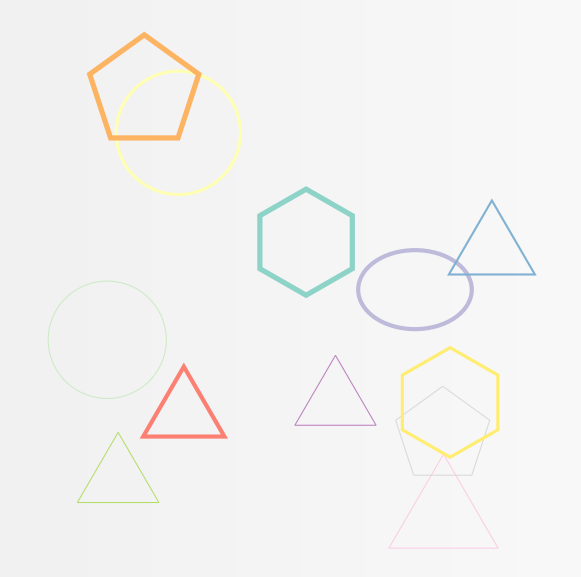[{"shape": "hexagon", "thickness": 2.5, "radius": 0.46, "center": [0.527, 0.58]}, {"shape": "circle", "thickness": 1.5, "radius": 0.53, "center": [0.307, 0.769]}, {"shape": "oval", "thickness": 2, "radius": 0.49, "center": [0.714, 0.498]}, {"shape": "triangle", "thickness": 2, "radius": 0.4, "center": [0.316, 0.284]}, {"shape": "triangle", "thickness": 1, "radius": 0.43, "center": [0.846, 0.567]}, {"shape": "pentagon", "thickness": 2.5, "radius": 0.49, "center": [0.248, 0.84]}, {"shape": "triangle", "thickness": 0.5, "radius": 0.41, "center": [0.203, 0.169]}, {"shape": "triangle", "thickness": 0.5, "radius": 0.54, "center": [0.763, 0.104]}, {"shape": "pentagon", "thickness": 0.5, "radius": 0.43, "center": [0.762, 0.245]}, {"shape": "triangle", "thickness": 0.5, "radius": 0.4, "center": [0.577, 0.303]}, {"shape": "circle", "thickness": 0.5, "radius": 0.51, "center": [0.185, 0.411]}, {"shape": "hexagon", "thickness": 1.5, "radius": 0.47, "center": [0.774, 0.302]}]